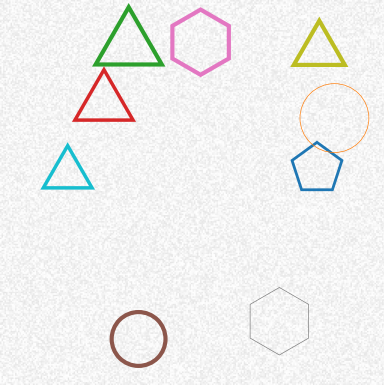[{"shape": "pentagon", "thickness": 2, "radius": 0.34, "center": [0.823, 0.562]}, {"shape": "circle", "thickness": 0.5, "radius": 0.45, "center": [0.869, 0.693]}, {"shape": "triangle", "thickness": 3, "radius": 0.5, "center": [0.334, 0.882]}, {"shape": "triangle", "thickness": 2.5, "radius": 0.44, "center": [0.27, 0.732]}, {"shape": "circle", "thickness": 3, "radius": 0.35, "center": [0.36, 0.12]}, {"shape": "hexagon", "thickness": 3, "radius": 0.42, "center": [0.521, 0.89]}, {"shape": "hexagon", "thickness": 0.5, "radius": 0.44, "center": [0.726, 0.166]}, {"shape": "triangle", "thickness": 3, "radius": 0.38, "center": [0.829, 0.87]}, {"shape": "triangle", "thickness": 2.5, "radius": 0.37, "center": [0.176, 0.549]}]